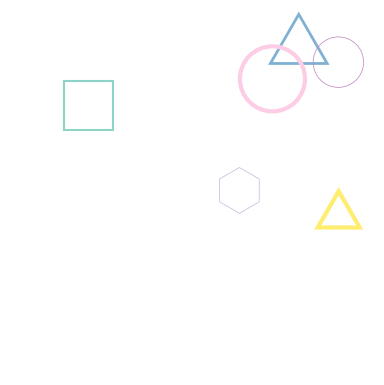[{"shape": "square", "thickness": 1.5, "radius": 0.32, "center": [0.23, 0.727]}, {"shape": "hexagon", "thickness": 0.5, "radius": 0.3, "center": [0.622, 0.505]}, {"shape": "triangle", "thickness": 2, "radius": 0.43, "center": [0.776, 0.878]}, {"shape": "circle", "thickness": 3, "radius": 0.42, "center": [0.708, 0.795]}, {"shape": "circle", "thickness": 0.5, "radius": 0.33, "center": [0.879, 0.839]}, {"shape": "triangle", "thickness": 3, "radius": 0.31, "center": [0.88, 0.44]}]